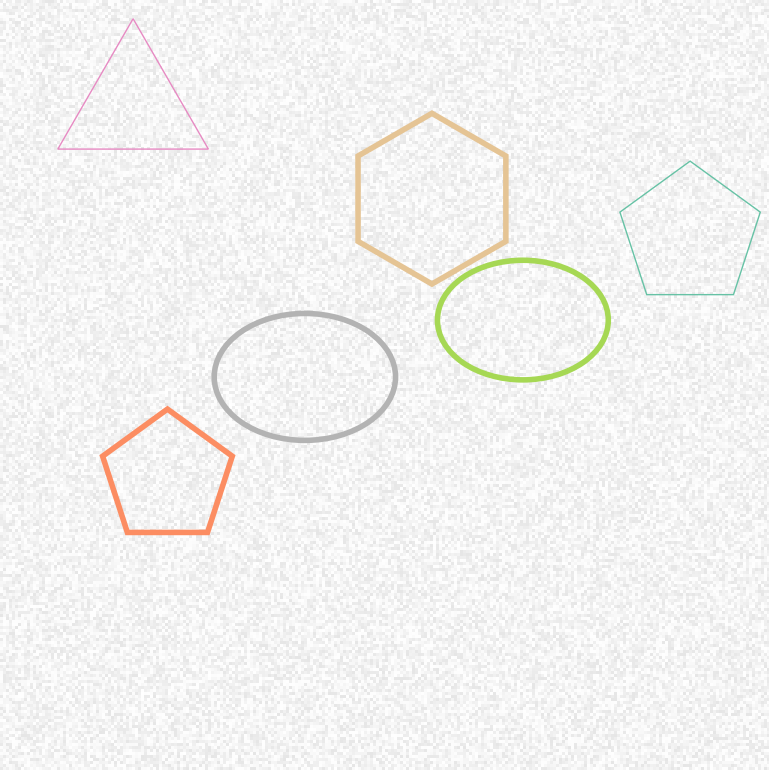[{"shape": "pentagon", "thickness": 0.5, "radius": 0.48, "center": [0.896, 0.695]}, {"shape": "pentagon", "thickness": 2, "radius": 0.44, "center": [0.217, 0.38]}, {"shape": "triangle", "thickness": 0.5, "radius": 0.56, "center": [0.173, 0.863]}, {"shape": "oval", "thickness": 2, "radius": 0.55, "center": [0.679, 0.584]}, {"shape": "hexagon", "thickness": 2, "radius": 0.55, "center": [0.561, 0.742]}, {"shape": "oval", "thickness": 2, "radius": 0.59, "center": [0.396, 0.51]}]